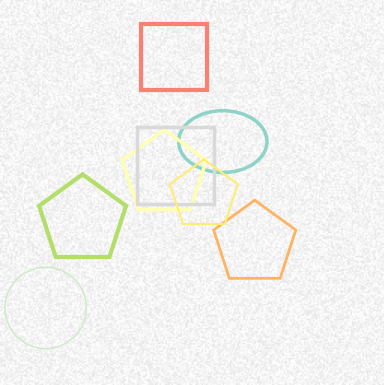[{"shape": "oval", "thickness": 2.5, "radius": 0.57, "center": [0.579, 0.632]}, {"shape": "pentagon", "thickness": 2.5, "radius": 0.57, "center": [0.427, 0.548]}, {"shape": "square", "thickness": 3, "radius": 0.42, "center": [0.452, 0.852]}, {"shape": "pentagon", "thickness": 2, "radius": 0.56, "center": [0.662, 0.368]}, {"shape": "pentagon", "thickness": 3, "radius": 0.59, "center": [0.214, 0.429]}, {"shape": "square", "thickness": 2.5, "radius": 0.5, "center": [0.456, 0.57]}, {"shape": "circle", "thickness": 1, "radius": 0.53, "center": [0.119, 0.2]}, {"shape": "pentagon", "thickness": 1.5, "radius": 0.46, "center": [0.53, 0.493]}]